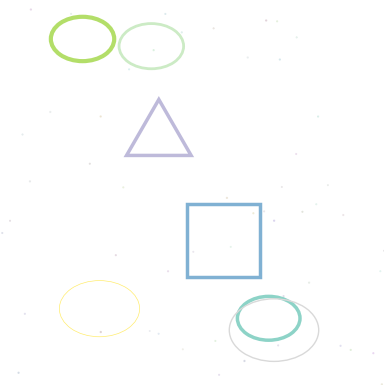[{"shape": "oval", "thickness": 2.5, "radius": 0.41, "center": [0.698, 0.173]}, {"shape": "triangle", "thickness": 2.5, "radius": 0.48, "center": [0.413, 0.645]}, {"shape": "square", "thickness": 2.5, "radius": 0.47, "center": [0.581, 0.375]}, {"shape": "oval", "thickness": 3, "radius": 0.41, "center": [0.214, 0.899]}, {"shape": "oval", "thickness": 1, "radius": 0.58, "center": [0.712, 0.143]}, {"shape": "oval", "thickness": 2, "radius": 0.42, "center": [0.393, 0.88]}, {"shape": "oval", "thickness": 0.5, "radius": 0.52, "center": [0.258, 0.198]}]